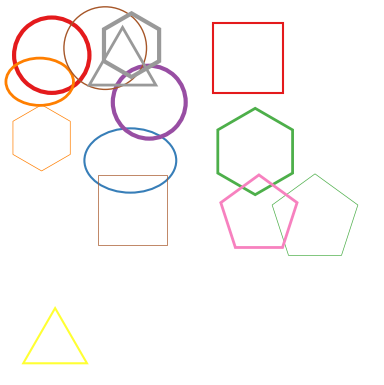[{"shape": "square", "thickness": 1.5, "radius": 0.46, "center": [0.644, 0.849]}, {"shape": "circle", "thickness": 3, "radius": 0.49, "center": [0.134, 0.857]}, {"shape": "oval", "thickness": 1.5, "radius": 0.6, "center": [0.339, 0.583]}, {"shape": "hexagon", "thickness": 2, "radius": 0.56, "center": [0.663, 0.606]}, {"shape": "pentagon", "thickness": 0.5, "radius": 0.59, "center": [0.818, 0.431]}, {"shape": "circle", "thickness": 3, "radius": 0.47, "center": [0.388, 0.735]}, {"shape": "hexagon", "thickness": 0.5, "radius": 0.43, "center": [0.108, 0.642]}, {"shape": "oval", "thickness": 2, "radius": 0.44, "center": [0.103, 0.788]}, {"shape": "triangle", "thickness": 1.5, "radius": 0.48, "center": [0.143, 0.104]}, {"shape": "circle", "thickness": 1, "radius": 0.54, "center": [0.273, 0.875]}, {"shape": "square", "thickness": 0.5, "radius": 0.45, "center": [0.344, 0.455]}, {"shape": "pentagon", "thickness": 2, "radius": 0.52, "center": [0.673, 0.441]}, {"shape": "triangle", "thickness": 2, "radius": 0.5, "center": [0.318, 0.829]}, {"shape": "hexagon", "thickness": 3, "radius": 0.41, "center": [0.342, 0.883]}]